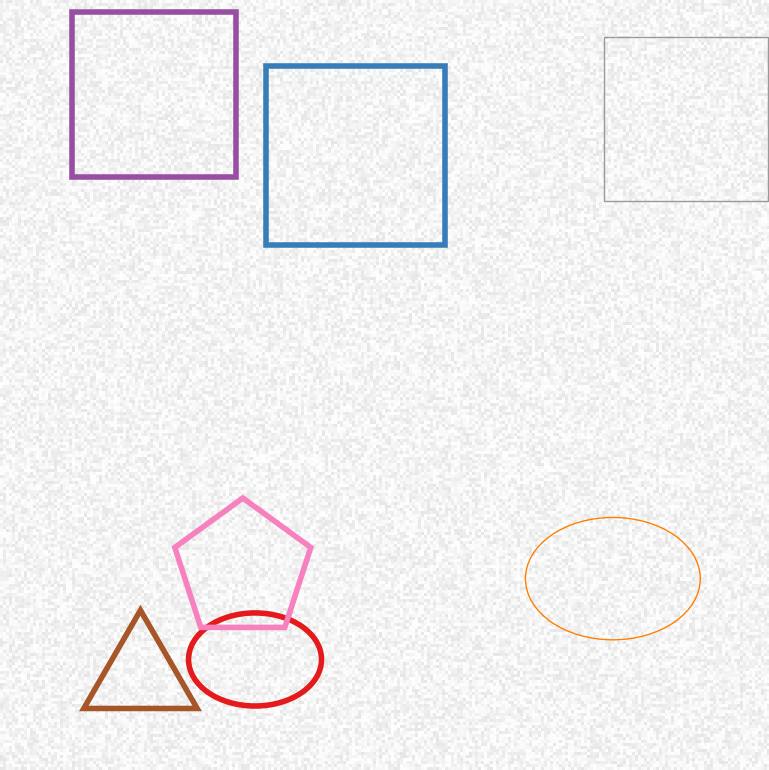[{"shape": "oval", "thickness": 2, "radius": 0.43, "center": [0.331, 0.144]}, {"shape": "square", "thickness": 2, "radius": 0.58, "center": [0.462, 0.798]}, {"shape": "square", "thickness": 2, "radius": 0.53, "center": [0.2, 0.877]}, {"shape": "oval", "thickness": 0.5, "radius": 0.57, "center": [0.796, 0.249]}, {"shape": "triangle", "thickness": 2, "radius": 0.43, "center": [0.182, 0.122]}, {"shape": "pentagon", "thickness": 2, "radius": 0.46, "center": [0.315, 0.26]}, {"shape": "square", "thickness": 0.5, "radius": 0.53, "center": [0.891, 0.845]}]